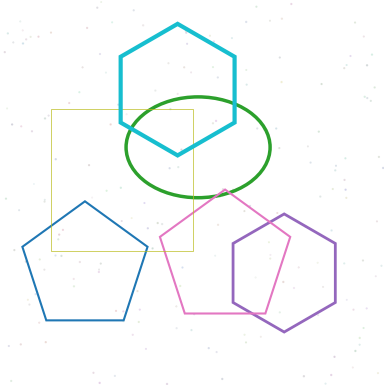[{"shape": "pentagon", "thickness": 1.5, "radius": 0.85, "center": [0.221, 0.306]}, {"shape": "oval", "thickness": 2.5, "radius": 0.94, "center": [0.514, 0.617]}, {"shape": "hexagon", "thickness": 2, "radius": 0.77, "center": [0.738, 0.291]}, {"shape": "pentagon", "thickness": 1.5, "radius": 0.89, "center": [0.585, 0.33]}, {"shape": "square", "thickness": 0.5, "radius": 0.92, "center": [0.317, 0.532]}, {"shape": "hexagon", "thickness": 3, "radius": 0.85, "center": [0.461, 0.767]}]